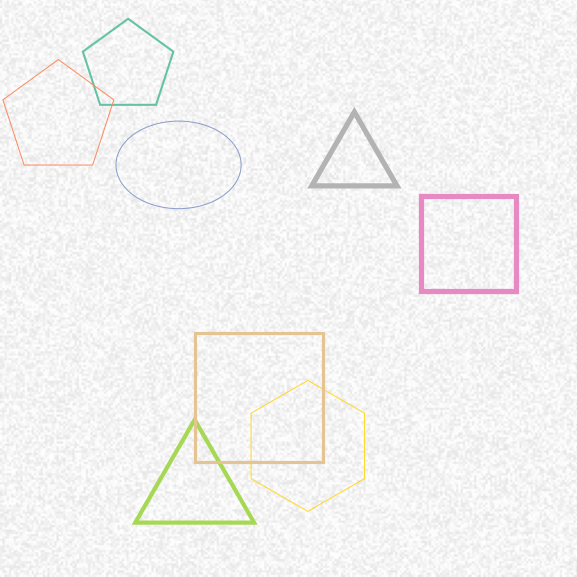[{"shape": "pentagon", "thickness": 1, "radius": 0.41, "center": [0.222, 0.884]}, {"shape": "pentagon", "thickness": 0.5, "radius": 0.5, "center": [0.101, 0.795]}, {"shape": "oval", "thickness": 0.5, "radius": 0.54, "center": [0.309, 0.714]}, {"shape": "square", "thickness": 2.5, "radius": 0.41, "center": [0.811, 0.577]}, {"shape": "triangle", "thickness": 2, "radius": 0.59, "center": [0.337, 0.154]}, {"shape": "hexagon", "thickness": 0.5, "radius": 0.57, "center": [0.533, 0.227]}, {"shape": "square", "thickness": 1.5, "radius": 0.56, "center": [0.448, 0.311]}, {"shape": "triangle", "thickness": 2.5, "radius": 0.43, "center": [0.614, 0.72]}]